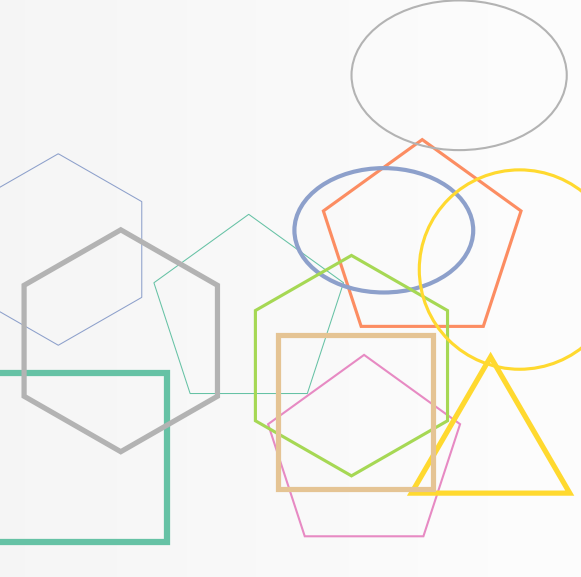[{"shape": "square", "thickness": 3, "radius": 0.73, "center": [0.141, 0.207]}, {"shape": "pentagon", "thickness": 0.5, "radius": 0.86, "center": [0.428, 0.456]}, {"shape": "pentagon", "thickness": 1.5, "radius": 0.89, "center": [0.726, 0.579]}, {"shape": "hexagon", "thickness": 0.5, "radius": 0.83, "center": [0.1, 0.567]}, {"shape": "oval", "thickness": 2, "radius": 0.77, "center": [0.66, 0.6]}, {"shape": "pentagon", "thickness": 1, "radius": 0.87, "center": [0.626, 0.211]}, {"shape": "hexagon", "thickness": 1.5, "radius": 0.95, "center": [0.605, 0.366]}, {"shape": "circle", "thickness": 1.5, "radius": 0.86, "center": [0.894, 0.532]}, {"shape": "triangle", "thickness": 2.5, "radius": 0.79, "center": [0.844, 0.224]}, {"shape": "square", "thickness": 2.5, "radius": 0.67, "center": [0.611, 0.286]}, {"shape": "hexagon", "thickness": 2.5, "radius": 0.96, "center": [0.208, 0.409]}, {"shape": "oval", "thickness": 1, "radius": 0.93, "center": [0.79, 0.869]}]